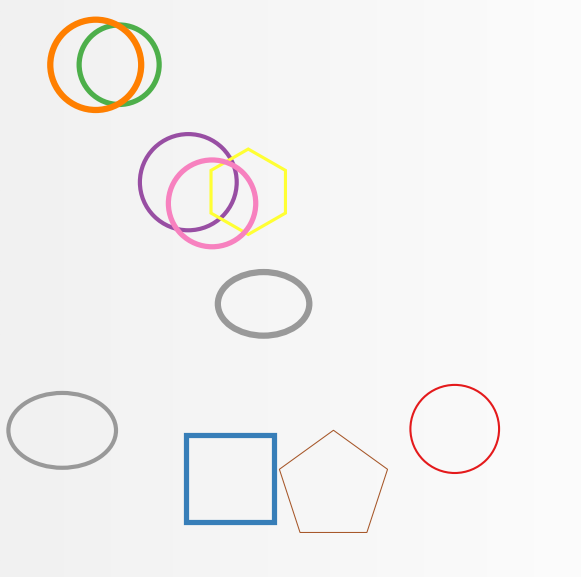[{"shape": "circle", "thickness": 1, "radius": 0.38, "center": [0.782, 0.256]}, {"shape": "square", "thickness": 2.5, "radius": 0.38, "center": [0.395, 0.171]}, {"shape": "circle", "thickness": 2.5, "radius": 0.34, "center": [0.205, 0.887]}, {"shape": "circle", "thickness": 2, "radius": 0.42, "center": [0.324, 0.684]}, {"shape": "circle", "thickness": 3, "radius": 0.39, "center": [0.165, 0.887]}, {"shape": "hexagon", "thickness": 1.5, "radius": 0.37, "center": [0.427, 0.667]}, {"shape": "pentagon", "thickness": 0.5, "radius": 0.49, "center": [0.574, 0.156]}, {"shape": "circle", "thickness": 2.5, "radius": 0.38, "center": [0.365, 0.647]}, {"shape": "oval", "thickness": 2, "radius": 0.46, "center": [0.107, 0.254]}, {"shape": "oval", "thickness": 3, "radius": 0.39, "center": [0.453, 0.473]}]